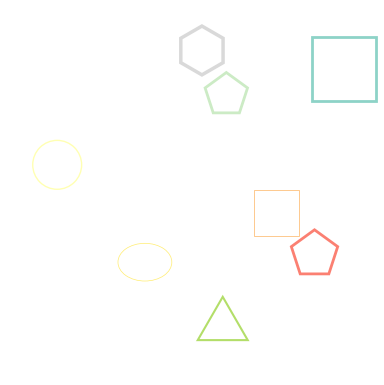[{"shape": "square", "thickness": 2, "radius": 0.41, "center": [0.894, 0.822]}, {"shape": "circle", "thickness": 1, "radius": 0.32, "center": [0.149, 0.572]}, {"shape": "pentagon", "thickness": 2, "radius": 0.32, "center": [0.817, 0.34]}, {"shape": "square", "thickness": 0.5, "radius": 0.3, "center": [0.718, 0.446]}, {"shape": "triangle", "thickness": 1.5, "radius": 0.37, "center": [0.579, 0.154]}, {"shape": "hexagon", "thickness": 2.5, "radius": 0.32, "center": [0.525, 0.869]}, {"shape": "pentagon", "thickness": 2, "radius": 0.29, "center": [0.588, 0.754]}, {"shape": "oval", "thickness": 0.5, "radius": 0.35, "center": [0.376, 0.319]}]